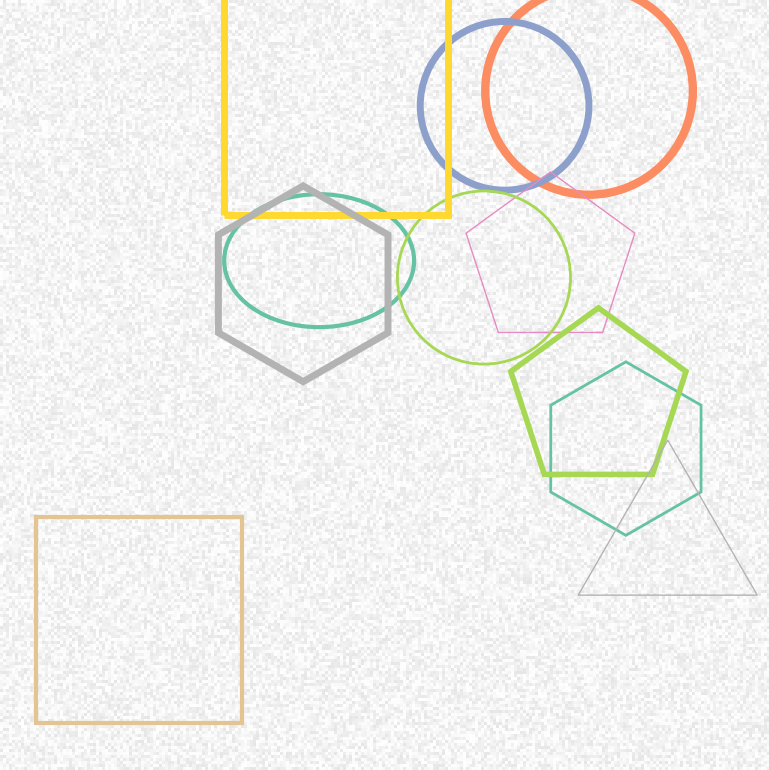[{"shape": "oval", "thickness": 1.5, "radius": 0.62, "center": [0.414, 0.661]}, {"shape": "hexagon", "thickness": 1, "radius": 0.56, "center": [0.813, 0.417]}, {"shape": "circle", "thickness": 3, "radius": 0.67, "center": [0.765, 0.882]}, {"shape": "circle", "thickness": 2.5, "radius": 0.55, "center": [0.655, 0.863]}, {"shape": "pentagon", "thickness": 0.5, "radius": 0.58, "center": [0.715, 0.662]}, {"shape": "circle", "thickness": 1, "radius": 0.56, "center": [0.629, 0.64]}, {"shape": "pentagon", "thickness": 2, "radius": 0.6, "center": [0.777, 0.481]}, {"shape": "square", "thickness": 2.5, "radius": 0.72, "center": [0.436, 0.866]}, {"shape": "square", "thickness": 1.5, "radius": 0.67, "center": [0.18, 0.195]}, {"shape": "triangle", "thickness": 0.5, "radius": 0.67, "center": [0.867, 0.294]}, {"shape": "hexagon", "thickness": 2.5, "radius": 0.64, "center": [0.394, 0.631]}]